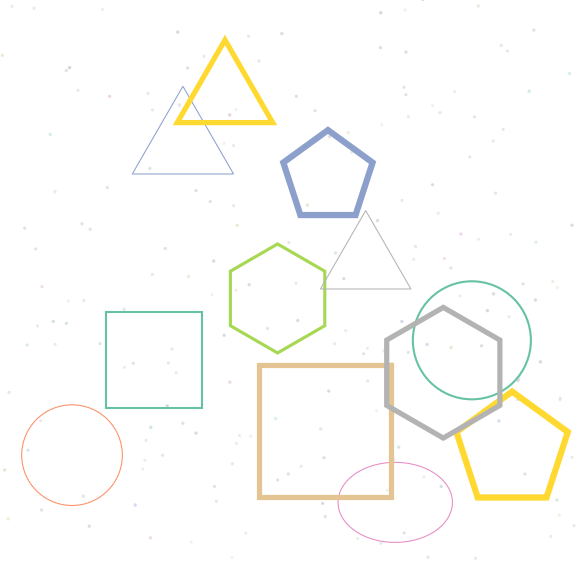[{"shape": "circle", "thickness": 1, "radius": 0.51, "center": [0.817, 0.41]}, {"shape": "square", "thickness": 1, "radius": 0.41, "center": [0.267, 0.376]}, {"shape": "circle", "thickness": 0.5, "radius": 0.44, "center": [0.125, 0.211]}, {"shape": "pentagon", "thickness": 3, "radius": 0.41, "center": [0.568, 0.693]}, {"shape": "triangle", "thickness": 0.5, "radius": 0.51, "center": [0.317, 0.749]}, {"shape": "oval", "thickness": 0.5, "radius": 0.5, "center": [0.684, 0.129]}, {"shape": "hexagon", "thickness": 1.5, "radius": 0.47, "center": [0.481, 0.482]}, {"shape": "pentagon", "thickness": 3, "radius": 0.51, "center": [0.887, 0.22]}, {"shape": "triangle", "thickness": 2.5, "radius": 0.48, "center": [0.39, 0.835]}, {"shape": "square", "thickness": 2.5, "radius": 0.57, "center": [0.563, 0.253]}, {"shape": "triangle", "thickness": 0.5, "radius": 0.45, "center": [0.633, 0.544]}, {"shape": "hexagon", "thickness": 2.5, "radius": 0.57, "center": [0.768, 0.354]}]